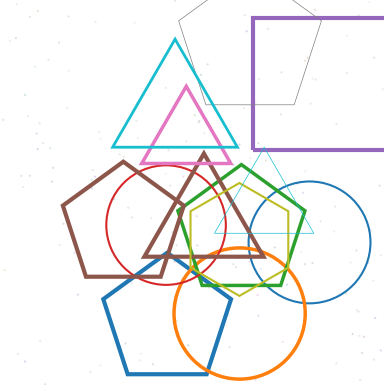[{"shape": "circle", "thickness": 1.5, "radius": 0.79, "center": [0.804, 0.37]}, {"shape": "pentagon", "thickness": 3, "radius": 0.87, "center": [0.434, 0.169]}, {"shape": "circle", "thickness": 2.5, "radius": 0.85, "center": [0.622, 0.186]}, {"shape": "pentagon", "thickness": 2.5, "radius": 0.87, "center": [0.627, 0.399]}, {"shape": "circle", "thickness": 1.5, "radius": 0.78, "center": [0.431, 0.415]}, {"shape": "square", "thickness": 3, "radius": 0.86, "center": [0.83, 0.781]}, {"shape": "pentagon", "thickness": 3, "radius": 0.83, "center": [0.32, 0.415]}, {"shape": "triangle", "thickness": 3, "radius": 0.89, "center": [0.53, 0.422]}, {"shape": "triangle", "thickness": 2.5, "radius": 0.67, "center": [0.484, 0.642]}, {"shape": "pentagon", "thickness": 0.5, "radius": 0.98, "center": [0.649, 0.886]}, {"shape": "hexagon", "thickness": 1.5, "radius": 0.73, "center": [0.622, 0.378]}, {"shape": "triangle", "thickness": 2, "radius": 0.94, "center": [0.455, 0.711]}, {"shape": "triangle", "thickness": 0.5, "radius": 0.74, "center": [0.686, 0.469]}]